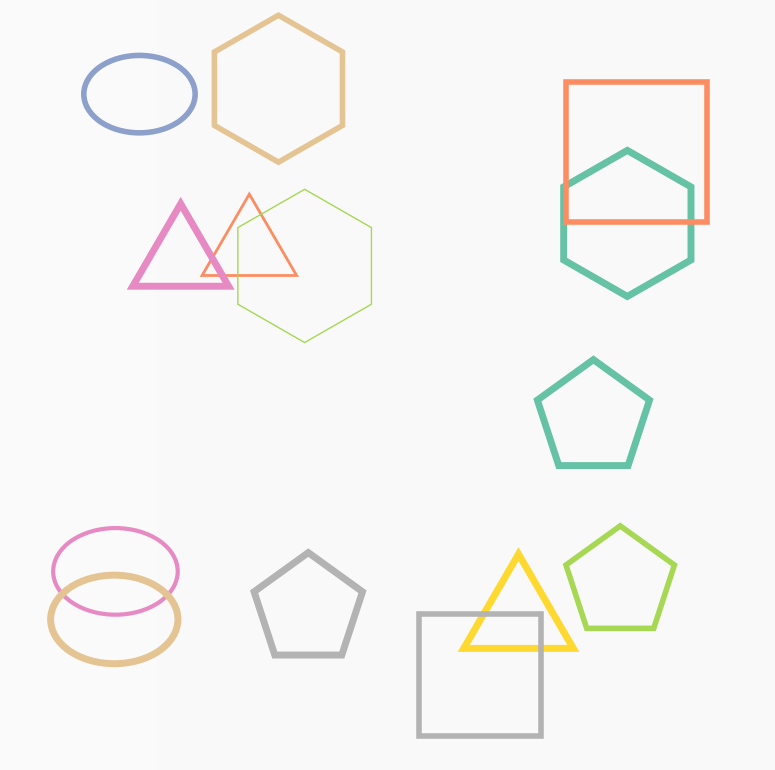[{"shape": "hexagon", "thickness": 2.5, "radius": 0.47, "center": [0.809, 0.71]}, {"shape": "pentagon", "thickness": 2.5, "radius": 0.38, "center": [0.766, 0.457]}, {"shape": "square", "thickness": 2, "radius": 0.46, "center": [0.821, 0.803]}, {"shape": "triangle", "thickness": 1, "radius": 0.35, "center": [0.322, 0.677]}, {"shape": "oval", "thickness": 2, "radius": 0.36, "center": [0.18, 0.878]}, {"shape": "triangle", "thickness": 2.5, "radius": 0.36, "center": [0.233, 0.664]}, {"shape": "oval", "thickness": 1.5, "radius": 0.4, "center": [0.149, 0.258]}, {"shape": "hexagon", "thickness": 0.5, "radius": 0.5, "center": [0.393, 0.655]}, {"shape": "pentagon", "thickness": 2, "radius": 0.37, "center": [0.8, 0.243]}, {"shape": "triangle", "thickness": 2.5, "radius": 0.41, "center": [0.669, 0.199]}, {"shape": "oval", "thickness": 2.5, "radius": 0.41, "center": [0.147, 0.196]}, {"shape": "hexagon", "thickness": 2, "radius": 0.48, "center": [0.359, 0.885]}, {"shape": "pentagon", "thickness": 2.5, "radius": 0.37, "center": [0.398, 0.209]}, {"shape": "square", "thickness": 2, "radius": 0.39, "center": [0.62, 0.123]}]